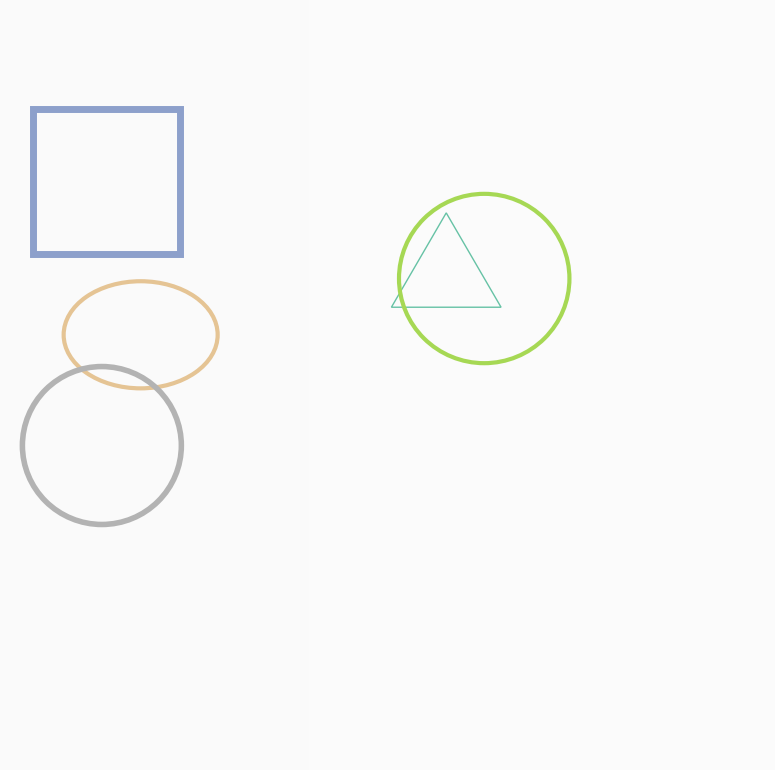[{"shape": "triangle", "thickness": 0.5, "radius": 0.41, "center": [0.576, 0.642]}, {"shape": "square", "thickness": 2.5, "radius": 0.47, "center": [0.137, 0.764]}, {"shape": "circle", "thickness": 1.5, "radius": 0.55, "center": [0.625, 0.638]}, {"shape": "oval", "thickness": 1.5, "radius": 0.5, "center": [0.181, 0.565]}, {"shape": "circle", "thickness": 2, "radius": 0.51, "center": [0.131, 0.421]}]